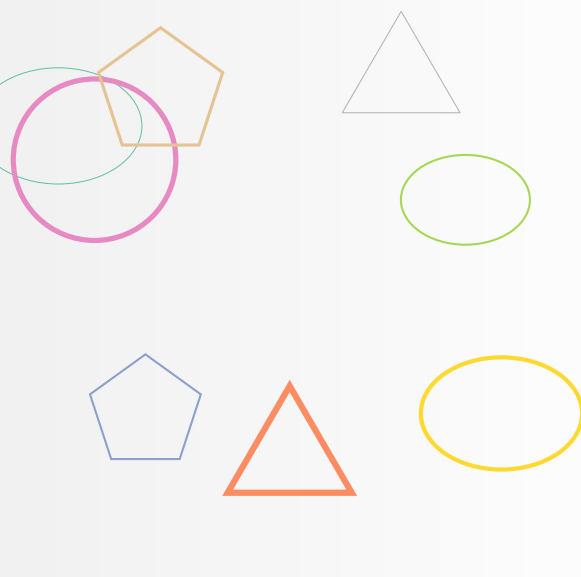[{"shape": "oval", "thickness": 0.5, "radius": 0.72, "center": [0.1, 0.781]}, {"shape": "triangle", "thickness": 3, "radius": 0.62, "center": [0.498, 0.208]}, {"shape": "pentagon", "thickness": 1, "radius": 0.5, "center": [0.25, 0.285]}, {"shape": "circle", "thickness": 2.5, "radius": 0.7, "center": [0.163, 0.723]}, {"shape": "oval", "thickness": 1, "radius": 0.56, "center": [0.801, 0.653]}, {"shape": "oval", "thickness": 2, "radius": 0.69, "center": [0.863, 0.283]}, {"shape": "pentagon", "thickness": 1.5, "radius": 0.56, "center": [0.276, 0.839]}, {"shape": "triangle", "thickness": 0.5, "radius": 0.59, "center": [0.69, 0.862]}]